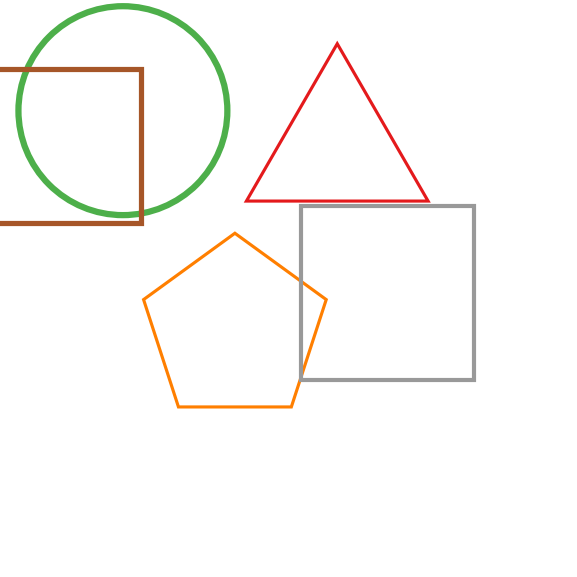[{"shape": "triangle", "thickness": 1.5, "radius": 0.91, "center": [0.584, 0.742]}, {"shape": "circle", "thickness": 3, "radius": 0.9, "center": [0.213, 0.808]}, {"shape": "pentagon", "thickness": 1.5, "radius": 0.83, "center": [0.407, 0.429]}, {"shape": "square", "thickness": 2.5, "radius": 0.67, "center": [0.11, 0.747]}, {"shape": "square", "thickness": 2, "radius": 0.75, "center": [0.671, 0.492]}]